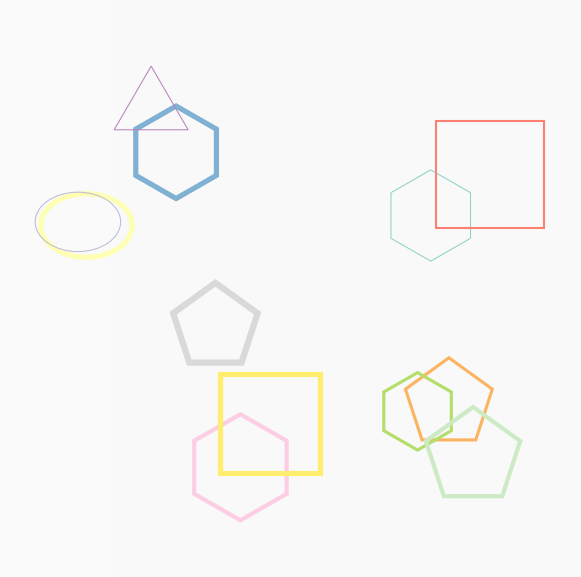[{"shape": "hexagon", "thickness": 0.5, "radius": 0.4, "center": [0.741, 0.626]}, {"shape": "oval", "thickness": 2.5, "radius": 0.39, "center": [0.149, 0.609]}, {"shape": "oval", "thickness": 0.5, "radius": 0.37, "center": [0.134, 0.615]}, {"shape": "square", "thickness": 1, "radius": 0.46, "center": [0.843, 0.698]}, {"shape": "hexagon", "thickness": 2.5, "radius": 0.4, "center": [0.303, 0.735]}, {"shape": "pentagon", "thickness": 1.5, "radius": 0.39, "center": [0.772, 0.301]}, {"shape": "hexagon", "thickness": 1.5, "radius": 0.34, "center": [0.718, 0.287]}, {"shape": "hexagon", "thickness": 2, "radius": 0.46, "center": [0.414, 0.19]}, {"shape": "pentagon", "thickness": 3, "radius": 0.38, "center": [0.371, 0.433]}, {"shape": "triangle", "thickness": 0.5, "radius": 0.37, "center": [0.26, 0.811]}, {"shape": "pentagon", "thickness": 2, "radius": 0.43, "center": [0.814, 0.209]}, {"shape": "square", "thickness": 2.5, "radius": 0.43, "center": [0.465, 0.266]}]